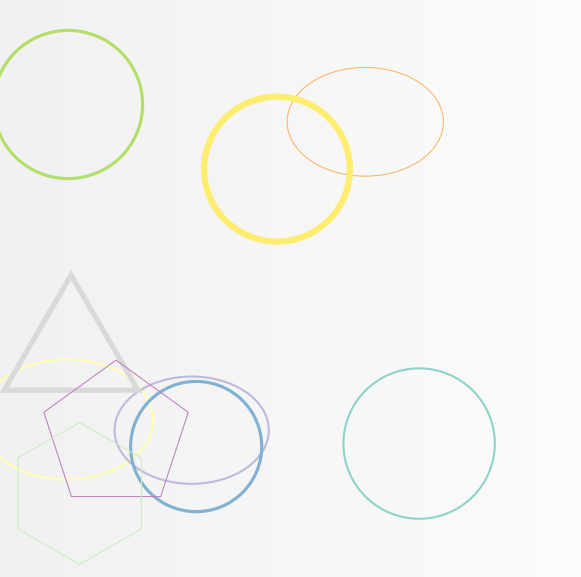[{"shape": "circle", "thickness": 1, "radius": 0.65, "center": [0.721, 0.231]}, {"shape": "oval", "thickness": 1, "radius": 0.74, "center": [0.115, 0.273]}, {"shape": "oval", "thickness": 1, "radius": 0.66, "center": [0.33, 0.254]}, {"shape": "circle", "thickness": 1.5, "radius": 0.56, "center": [0.337, 0.226]}, {"shape": "oval", "thickness": 0.5, "radius": 0.67, "center": [0.628, 0.788]}, {"shape": "circle", "thickness": 1.5, "radius": 0.64, "center": [0.117, 0.818]}, {"shape": "triangle", "thickness": 2.5, "radius": 0.66, "center": [0.122, 0.39]}, {"shape": "pentagon", "thickness": 0.5, "radius": 0.65, "center": [0.2, 0.245]}, {"shape": "hexagon", "thickness": 0.5, "radius": 0.61, "center": [0.137, 0.145]}, {"shape": "circle", "thickness": 3, "radius": 0.63, "center": [0.477, 0.706]}]